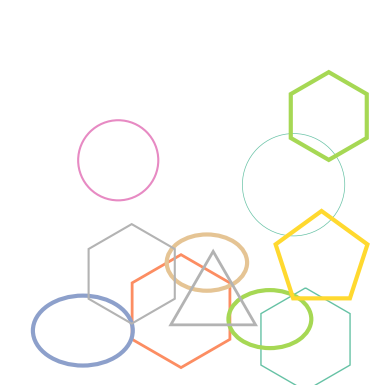[{"shape": "hexagon", "thickness": 1, "radius": 0.67, "center": [0.794, 0.119]}, {"shape": "circle", "thickness": 0.5, "radius": 0.66, "center": [0.763, 0.52]}, {"shape": "hexagon", "thickness": 2, "radius": 0.73, "center": [0.47, 0.192]}, {"shape": "oval", "thickness": 3, "radius": 0.65, "center": [0.215, 0.141]}, {"shape": "circle", "thickness": 1.5, "radius": 0.52, "center": [0.307, 0.584]}, {"shape": "oval", "thickness": 3, "radius": 0.54, "center": [0.701, 0.171]}, {"shape": "hexagon", "thickness": 3, "radius": 0.57, "center": [0.854, 0.699]}, {"shape": "pentagon", "thickness": 3, "radius": 0.63, "center": [0.835, 0.327]}, {"shape": "oval", "thickness": 3, "radius": 0.52, "center": [0.537, 0.318]}, {"shape": "hexagon", "thickness": 1.5, "radius": 0.65, "center": [0.342, 0.289]}, {"shape": "triangle", "thickness": 2, "radius": 0.64, "center": [0.554, 0.22]}]